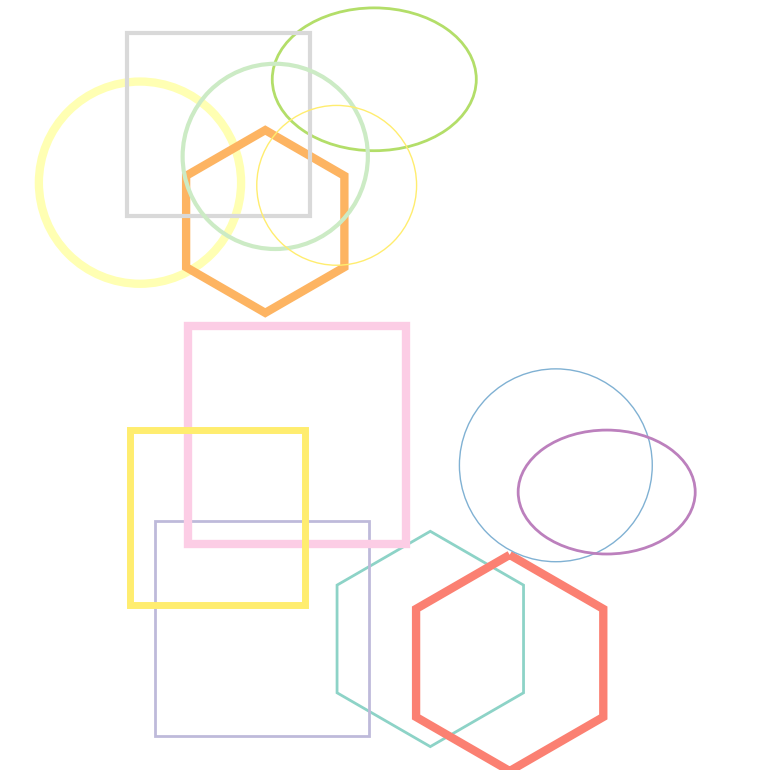[{"shape": "hexagon", "thickness": 1, "radius": 0.7, "center": [0.559, 0.17]}, {"shape": "circle", "thickness": 3, "radius": 0.66, "center": [0.182, 0.763]}, {"shape": "square", "thickness": 1, "radius": 0.7, "center": [0.34, 0.183]}, {"shape": "hexagon", "thickness": 3, "radius": 0.7, "center": [0.662, 0.139]}, {"shape": "circle", "thickness": 0.5, "radius": 0.63, "center": [0.722, 0.396]}, {"shape": "hexagon", "thickness": 3, "radius": 0.59, "center": [0.344, 0.712]}, {"shape": "oval", "thickness": 1, "radius": 0.66, "center": [0.486, 0.897]}, {"shape": "square", "thickness": 3, "radius": 0.71, "center": [0.385, 0.435]}, {"shape": "square", "thickness": 1.5, "radius": 0.6, "center": [0.284, 0.838]}, {"shape": "oval", "thickness": 1, "radius": 0.57, "center": [0.788, 0.361]}, {"shape": "circle", "thickness": 1.5, "radius": 0.6, "center": [0.357, 0.797]}, {"shape": "circle", "thickness": 0.5, "radius": 0.52, "center": [0.437, 0.759]}, {"shape": "square", "thickness": 2.5, "radius": 0.57, "center": [0.282, 0.328]}]